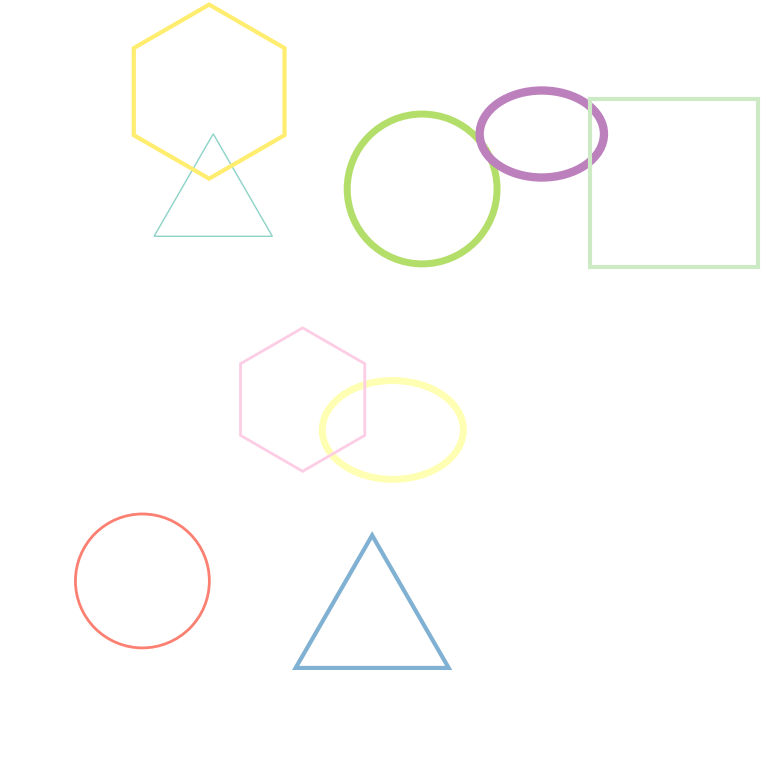[{"shape": "triangle", "thickness": 0.5, "radius": 0.44, "center": [0.277, 0.737]}, {"shape": "oval", "thickness": 2.5, "radius": 0.46, "center": [0.51, 0.442]}, {"shape": "circle", "thickness": 1, "radius": 0.43, "center": [0.185, 0.246]}, {"shape": "triangle", "thickness": 1.5, "radius": 0.57, "center": [0.483, 0.19]}, {"shape": "circle", "thickness": 2.5, "radius": 0.49, "center": [0.548, 0.755]}, {"shape": "hexagon", "thickness": 1, "radius": 0.47, "center": [0.393, 0.481]}, {"shape": "oval", "thickness": 3, "radius": 0.4, "center": [0.704, 0.826]}, {"shape": "square", "thickness": 1.5, "radius": 0.54, "center": [0.876, 0.762]}, {"shape": "hexagon", "thickness": 1.5, "radius": 0.57, "center": [0.272, 0.881]}]